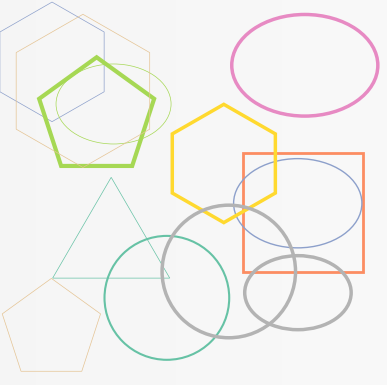[{"shape": "triangle", "thickness": 0.5, "radius": 0.87, "center": [0.287, 0.365]}, {"shape": "circle", "thickness": 1.5, "radius": 0.8, "center": [0.431, 0.226]}, {"shape": "square", "thickness": 2, "radius": 0.77, "center": [0.781, 0.448]}, {"shape": "oval", "thickness": 1, "radius": 0.83, "center": [0.768, 0.472]}, {"shape": "hexagon", "thickness": 0.5, "radius": 0.78, "center": [0.134, 0.839]}, {"shape": "oval", "thickness": 2.5, "radius": 0.94, "center": [0.787, 0.83]}, {"shape": "pentagon", "thickness": 3, "radius": 0.78, "center": [0.249, 0.695]}, {"shape": "oval", "thickness": 0.5, "radius": 0.74, "center": [0.293, 0.73]}, {"shape": "hexagon", "thickness": 2.5, "radius": 0.77, "center": [0.578, 0.575]}, {"shape": "pentagon", "thickness": 0.5, "radius": 0.67, "center": [0.133, 0.144]}, {"shape": "hexagon", "thickness": 0.5, "radius": 0.99, "center": [0.214, 0.764]}, {"shape": "oval", "thickness": 2.5, "radius": 0.69, "center": [0.769, 0.24]}, {"shape": "circle", "thickness": 2.5, "radius": 0.86, "center": [0.59, 0.295]}]